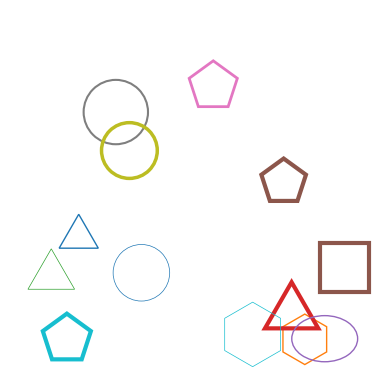[{"shape": "circle", "thickness": 0.5, "radius": 0.37, "center": [0.367, 0.292]}, {"shape": "triangle", "thickness": 1, "radius": 0.29, "center": [0.204, 0.385]}, {"shape": "hexagon", "thickness": 1, "radius": 0.33, "center": [0.792, 0.119]}, {"shape": "triangle", "thickness": 0.5, "radius": 0.35, "center": [0.133, 0.284]}, {"shape": "triangle", "thickness": 3, "radius": 0.4, "center": [0.757, 0.187]}, {"shape": "oval", "thickness": 1, "radius": 0.43, "center": [0.843, 0.12]}, {"shape": "pentagon", "thickness": 3, "radius": 0.3, "center": [0.737, 0.527]}, {"shape": "square", "thickness": 3, "radius": 0.32, "center": [0.895, 0.306]}, {"shape": "pentagon", "thickness": 2, "radius": 0.33, "center": [0.554, 0.776]}, {"shape": "circle", "thickness": 1.5, "radius": 0.42, "center": [0.301, 0.709]}, {"shape": "circle", "thickness": 2.5, "radius": 0.36, "center": [0.336, 0.609]}, {"shape": "pentagon", "thickness": 3, "radius": 0.33, "center": [0.174, 0.12]}, {"shape": "hexagon", "thickness": 0.5, "radius": 0.42, "center": [0.656, 0.131]}]